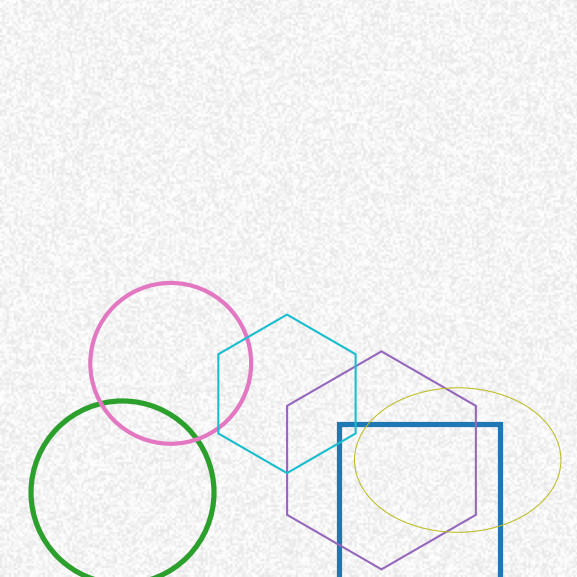[{"shape": "square", "thickness": 2.5, "radius": 0.7, "center": [0.727, 0.126]}, {"shape": "circle", "thickness": 2.5, "radius": 0.79, "center": [0.212, 0.146]}, {"shape": "hexagon", "thickness": 1, "radius": 0.94, "center": [0.661, 0.202]}, {"shape": "circle", "thickness": 2, "radius": 0.7, "center": [0.296, 0.37]}, {"shape": "oval", "thickness": 0.5, "radius": 0.89, "center": [0.793, 0.203]}, {"shape": "hexagon", "thickness": 1, "radius": 0.69, "center": [0.497, 0.317]}]